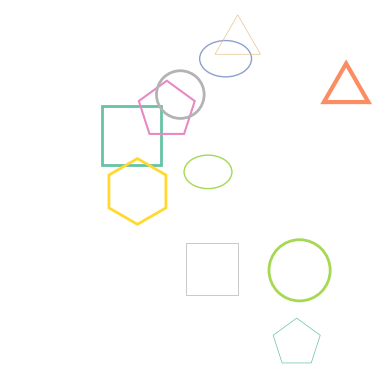[{"shape": "square", "thickness": 2, "radius": 0.38, "center": [0.341, 0.647]}, {"shape": "pentagon", "thickness": 0.5, "radius": 0.32, "center": [0.771, 0.109]}, {"shape": "triangle", "thickness": 3, "radius": 0.33, "center": [0.899, 0.768]}, {"shape": "oval", "thickness": 1, "radius": 0.34, "center": [0.586, 0.848]}, {"shape": "pentagon", "thickness": 1.5, "radius": 0.38, "center": [0.433, 0.714]}, {"shape": "oval", "thickness": 1, "radius": 0.31, "center": [0.54, 0.554]}, {"shape": "circle", "thickness": 2, "radius": 0.4, "center": [0.778, 0.298]}, {"shape": "hexagon", "thickness": 2, "radius": 0.43, "center": [0.357, 0.503]}, {"shape": "triangle", "thickness": 0.5, "radius": 0.34, "center": [0.617, 0.893]}, {"shape": "circle", "thickness": 2, "radius": 0.31, "center": [0.468, 0.754]}, {"shape": "square", "thickness": 0.5, "radius": 0.34, "center": [0.55, 0.302]}]